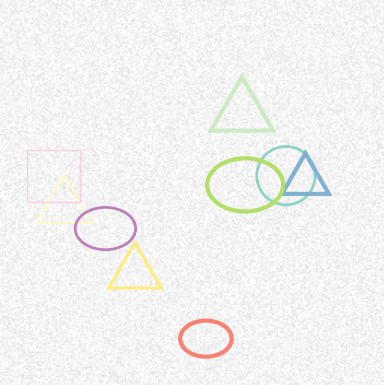[{"shape": "circle", "thickness": 2, "radius": 0.38, "center": [0.743, 0.544]}, {"shape": "triangle", "thickness": 1, "radius": 0.42, "center": [0.167, 0.463]}, {"shape": "oval", "thickness": 3, "radius": 0.33, "center": [0.535, 0.12]}, {"shape": "triangle", "thickness": 3, "radius": 0.35, "center": [0.793, 0.532]}, {"shape": "oval", "thickness": 3, "radius": 0.49, "center": [0.637, 0.52]}, {"shape": "square", "thickness": 1, "radius": 0.34, "center": [0.139, 0.544]}, {"shape": "oval", "thickness": 2, "radius": 0.39, "center": [0.274, 0.406]}, {"shape": "triangle", "thickness": 3, "radius": 0.47, "center": [0.629, 0.707]}, {"shape": "triangle", "thickness": 2, "radius": 0.39, "center": [0.351, 0.291]}]